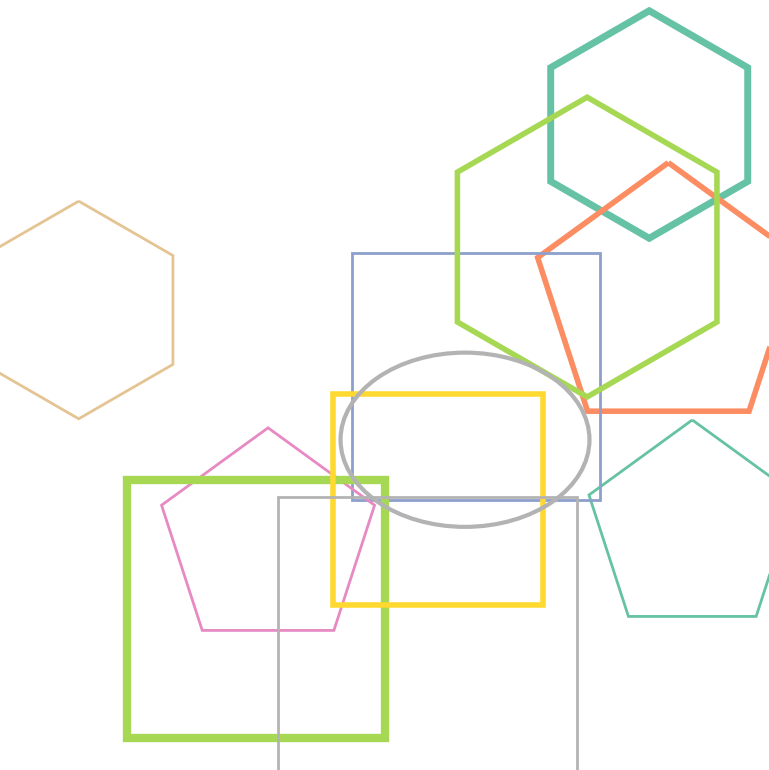[{"shape": "hexagon", "thickness": 2.5, "radius": 0.74, "center": [0.843, 0.838]}, {"shape": "pentagon", "thickness": 1, "radius": 0.71, "center": [0.899, 0.314]}, {"shape": "pentagon", "thickness": 2, "radius": 0.89, "center": [0.868, 0.61]}, {"shape": "square", "thickness": 1, "radius": 0.8, "center": [0.618, 0.511]}, {"shape": "pentagon", "thickness": 1, "radius": 0.73, "center": [0.348, 0.299]}, {"shape": "hexagon", "thickness": 2, "radius": 0.97, "center": [0.763, 0.679]}, {"shape": "square", "thickness": 3, "radius": 0.84, "center": [0.333, 0.209]}, {"shape": "square", "thickness": 2, "radius": 0.68, "center": [0.569, 0.352]}, {"shape": "hexagon", "thickness": 1, "radius": 0.71, "center": [0.102, 0.597]}, {"shape": "square", "thickness": 1, "radius": 0.97, "center": [0.555, 0.16]}, {"shape": "oval", "thickness": 1.5, "radius": 0.81, "center": [0.604, 0.429]}]